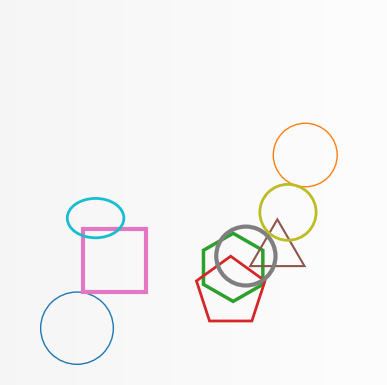[{"shape": "circle", "thickness": 1, "radius": 0.47, "center": [0.199, 0.148]}, {"shape": "circle", "thickness": 1, "radius": 0.41, "center": [0.788, 0.597]}, {"shape": "hexagon", "thickness": 2.5, "radius": 0.44, "center": [0.602, 0.306]}, {"shape": "pentagon", "thickness": 2, "radius": 0.46, "center": [0.595, 0.242]}, {"shape": "triangle", "thickness": 1.5, "radius": 0.4, "center": [0.716, 0.349]}, {"shape": "square", "thickness": 3, "radius": 0.41, "center": [0.296, 0.324]}, {"shape": "circle", "thickness": 3, "radius": 0.38, "center": [0.634, 0.335]}, {"shape": "circle", "thickness": 2, "radius": 0.36, "center": [0.743, 0.449]}, {"shape": "oval", "thickness": 2, "radius": 0.37, "center": [0.247, 0.433]}]